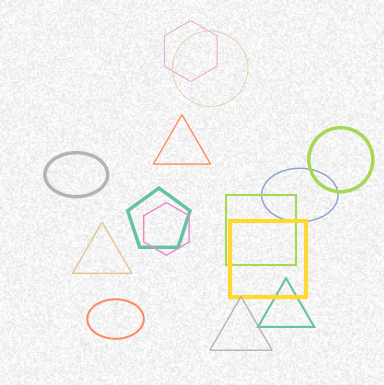[{"shape": "pentagon", "thickness": 2.5, "radius": 0.43, "center": [0.413, 0.426]}, {"shape": "triangle", "thickness": 1.5, "radius": 0.42, "center": [0.743, 0.193]}, {"shape": "triangle", "thickness": 1, "radius": 0.43, "center": [0.473, 0.617]}, {"shape": "oval", "thickness": 1.5, "radius": 0.37, "center": [0.3, 0.171]}, {"shape": "oval", "thickness": 1, "radius": 0.5, "center": [0.779, 0.493]}, {"shape": "hexagon", "thickness": 1, "radius": 0.34, "center": [0.432, 0.406]}, {"shape": "hexagon", "thickness": 0.5, "radius": 0.4, "center": [0.495, 0.867]}, {"shape": "circle", "thickness": 2.5, "radius": 0.42, "center": [0.885, 0.585]}, {"shape": "square", "thickness": 1.5, "radius": 0.46, "center": [0.677, 0.402]}, {"shape": "square", "thickness": 3, "radius": 0.5, "center": [0.697, 0.327]}, {"shape": "circle", "thickness": 0.5, "radius": 0.49, "center": [0.546, 0.822]}, {"shape": "triangle", "thickness": 1, "radius": 0.44, "center": [0.265, 0.334]}, {"shape": "oval", "thickness": 2.5, "radius": 0.41, "center": [0.198, 0.546]}, {"shape": "triangle", "thickness": 1, "radius": 0.47, "center": [0.626, 0.137]}]